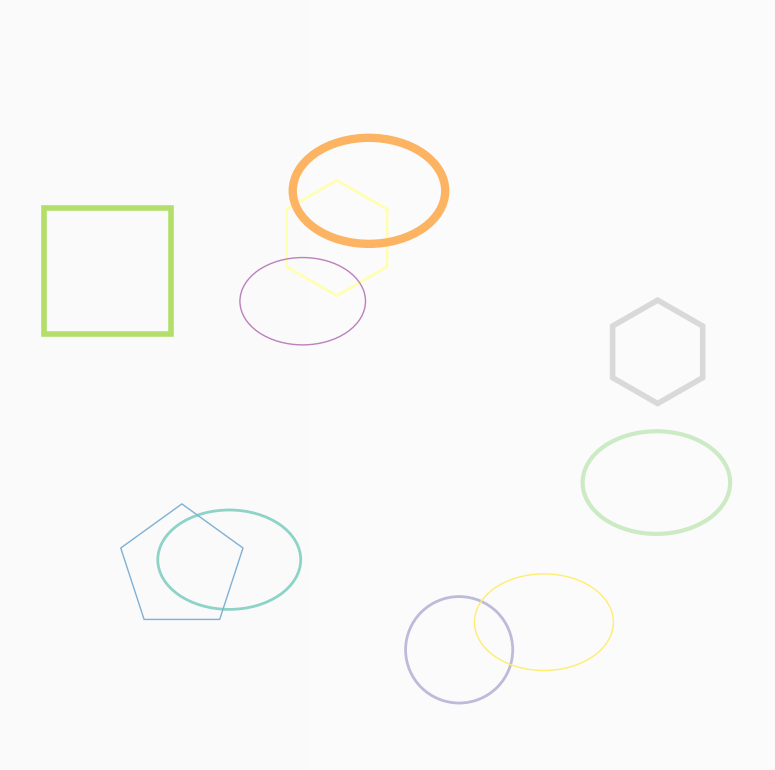[{"shape": "oval", "thickness": 1, "radius": 0.46, "center": [0.296, 0.273]}, {"shape": "hexagon", "thickness": 1, "radius": 0.37, "center": [0.435, 0.691]}, {"shape": "circle", "thickness": 1, "radius": 0.35, "center": [0.592, 0.156]}, {"shape": "pentagon", "thickness": 0.5, "radius": 0.41, "center": [0.235, 0.263]}, {"shape": "oval", "thickness": 3, "radius": 0.49, "center": [0.476, 0.752]}, {"shape": "square", "thickness": 2, "radius": 0.41, "center": [0.139, 0.648]}, {"shape": "hexagon", "thickness": 2, "radius": 0.34, "center": [0.849, 0.543]}, {"shape": "oval", "thickness": 0.5, "radius": 0.41, "center": [0.391, 0.609]}, {"shape": "oval", "thickness": 1.5, "radius": 0.48, "center": [0.847, 0.373]}, {"shape": "oval", "thickness": 0.5, "radius": 0.45, "center": [0.702, 0.192]}]